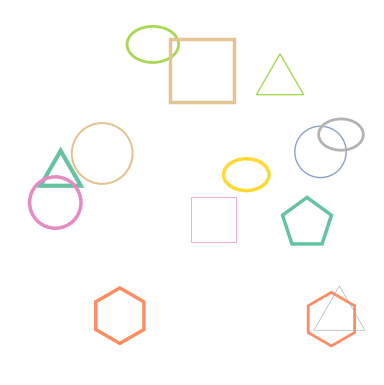[{"shape": "pentagon", "thickness": 2.5, "radius": 0.33, "center": [0.797, 0.42]}, {"shape": "triangle", "thickness": 3, "radius": 0.3, "center": [0.158, 0.548]}, {"shape": "hexagon", "thickness": 2, "radius": 0.35, "center": [0.861, 0.171]}, {"shape": "hexagon", "thickness": 2.5, "radius": 0.36, "center": [0.311, 0.18]}, {"shape": "circle", "thickness": 1, "radius": 0.33, "center": [0.832, 0.605]}, {"shape": "circle", "thickness": 2.5, "radius": 0.33, "center": [0.144, 0.474]}, {"shape": "square", "thickness": 0.5, "radius": 0.29, "center": [0.554, 0.429]}, {"shape": "oval", "thickness": 2, "radius": 0.33, "center": [0.397, 0.885]}, {"shape": "triangle", "thickness": 1, "radius": 0.35, "center": [0.727, 0.79]}, {"shape": "oval", "thickness": 2.5, "radius": 0.29, "center": [0.64, 0.546]}, {"shape": "circle", "thickness": 1.5, "radius": 0.39, "center": [0.265, 0.601]}, {"shape": "square", "thickness": 2.5, "radius": 0.41, "center": [0.525, 0.817]}, {"shape": "oval", "thickness": 2, "radius": 0.29, "center": [0.886, 0.651]}, {"shape": "triangle", "thickness": 0.5, "radius": 0.38, "center": [0.882, 0.18]}]